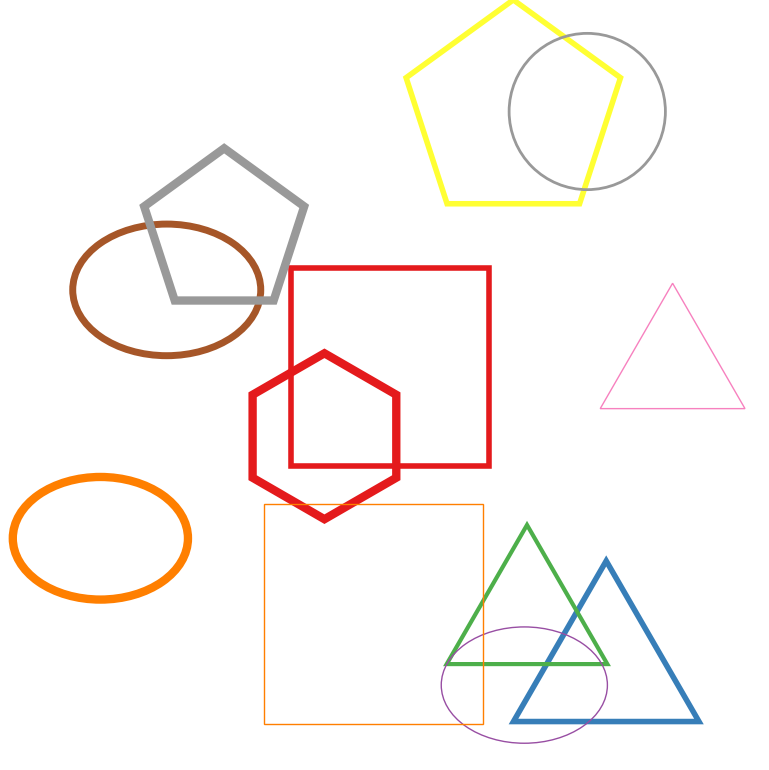[{"shape": "hexagon", "thickness": 3, "radius": 0.54, "center": [0.421, 0.433]}, {"shape": "square", "thickness": 2, "radius": 0.64, "center": [0.507, 0.523]}, {"shape": "triangle", "thickness": 2, "radius": 0.7, "center": [0.787, 0.132]}, {"shape": "triangle", "thickness": 1.5, "radius": 0.6, "center": [0.684, 0.198]}, {"shape": "oval", "thickness": 0.5, "radius": 0.54, "center": [0.681, 0.11]}, {"shape": "oval", "thickness": 3, "radius": 0.57, "center": [0.13, 0.301]}, {"shape": "square", "thickness": 0.5, "radius": 0.71, "center": [0.485, 0.203]}, {"shape": "pentagon", "thickness": 2, "radius": 0.73, "center": [0.667, 0.854]}, {"shape": "oval", "thickness": 2.5, "radius": 0.61, "center": [0.217, 0.624]}, {"shape": "triangle", "thickness": 0.5, "radius": 0.54, "center": [0.874, 0.524]}, {"shape": "circle", "thickness": 1, "radius": 0.51, "center": [0.763, 0.855]}, {"shape": "pentagon", "thickness": 3, "radius": 0.55, "center": [0.291, 0.698]}]